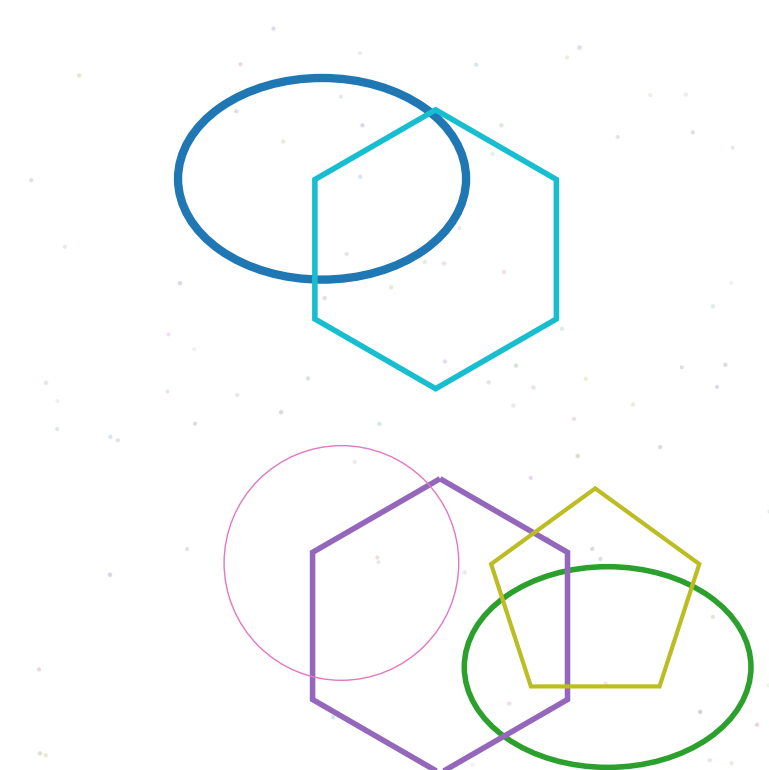[{"shape": "oval", "thickness": 3, "radius": 0.94, "center": [0.418, 0.768]}, {"shape": "oval", "thickness": 2, "radius": 0.93, "center": [0.789, 0.134]}, {"shape": "hexagon", "thickness": 2, "radius": 0.96, "center": [0.571, 0.187]}, {"shape": "circle", "thickness": 0.5, "radius": 0.76, "center": [0.443, 0.269]}, {"shape": "pentagon", "thickness": 1.5, "radius": 0.71, "center": [0.773, 0.224]}, {"shape": "hexagon", "thickness": 2, "radius": 0.91, "center": [0.566, 0.676]}]